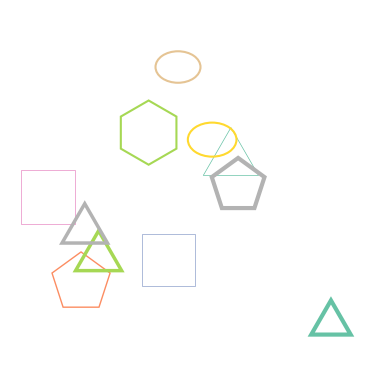[{"shape": "triangle", "thickness": 0.5, "radius": 0.41, "center": [0.6, 0.586]}, {"shape": "triangle", "thickness": 3, "radius": 0.3, "center": [0.86, 0.161]}, {"shape": "pentagon", "thickness": 1, "radius": 0.4, "center": [0.211, 0.266]}, {"shape": "square", "thickness": 0.5, "radius": 0.34, "center": [0.437, 0.325]}, {"shape": "square", "thickness": 0.5, "radius": 0.35, "center": [0.125, 0.489]}, {"shape": "hexagon", "thickness": 1.5, "radius": 0.42, "center": [0.386, 0.656]}, {"shape": "triangle", "thickness": 2.5, "radius": 0.35, "center": [0.256, 0.332]}, {"shape": "oval", "thickness": 1.5, "radius": 0.32, "center": [0.551, 0.637]}, {"shape": "oval", "thickness": 1.5, "radius": 0.29, "center": [0.462, 0.826]}, {"shape": "triangle", "thickness": 2.5, "radius": 0.34, "center": [0.22, 0.403]}, {"shape": "pentagon", "thickness": 3, "radius": 0.36, "center": [0.619, 0.518]}]